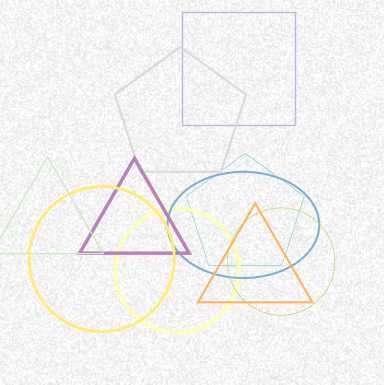[{"shape": "pentagon", "thickness": 0.5, "radius": 0.81, "center": [0.637, 0.44]}, {"shape": "circle", "thickness": 2.5, "radius": 0.81, "center": [0.46, 0.298]}, {"shape": "square", "thickness": 1, "radius": 0.73, "center": [0.619, 0.823]}, {"shape": "oval", "thickness": 1.5, "radius": 0.99, "center": [0.632, 0.416]}, {"shape": "triangle", "thickness": 1.5, "radius": 0.86, "center": [0.663, 0.301]}, {"shape": "circle", "thickness": 0.5, "radius": 0.7, "center": [0.73, 0.321]}, {"shape": "pentagon", "thickness": 1.5, "radius": 0.9, "center": [0.469, 0.699]}, {"shape": "triangle", "thickness": 2.5, "radius": 0.82, "center": [0.349, 0.424]}, {"shape": "triangle", "thickness": 1, "radius": 0.84, "center": [0.123, 0.425]}, {"shape": "circle", "thickness": 2, "radius": 0.94, "center": [0.264, 0.327]}]